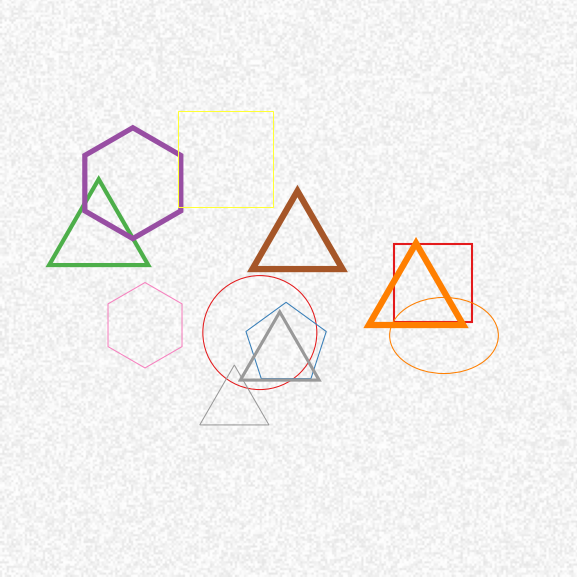[{"shape": "circle", "thickness": 0.5, "radius": 0.49, "center": [0.45, 0.423]}, {"shape": "square", "thickness": 1, "radius": 0.34, "center": [0.75, 0.51]}, {"shape": "pentagon", "thickness": 0.5, "radius": 0.37, "center": [0.495, 0.403]}, {"shape": "triangle", "thickness": 2, "radius": 0.5, "center": [0.171, 0.59]}, {"shape": "hexagon", "thickness": 2.5, "radius": 0.48, "center": [0.23, 0.682]}, {"shape": "triangle", "thickness": 3, "radius": 0.47, "center": [0.72, 0.484]}, {"shape": "oval", "thickness": 0.5, "radius": 0.47, "center": [0.769, 0.418]}, {"shape": "square", "thickness": 0.5, "radius": 0.41, "center": [0.39, 0.724]}, {"shape": "triangle", "thickness": 3, "radius": 0.45, "center": [0.515, 0.578]}, {"shape": "hexagon", "thickness": 0.5, "radius": 0.37, "center": [0.251, 0.436]}, {"shape": "triangle", "thickness": 0.5, "radius": 0.35, "center": [0.406, 0.298]}, {"shape": "triangle", "thickness": 1.5, "radius": 0.39, "center": [0.484, 0.38]}]